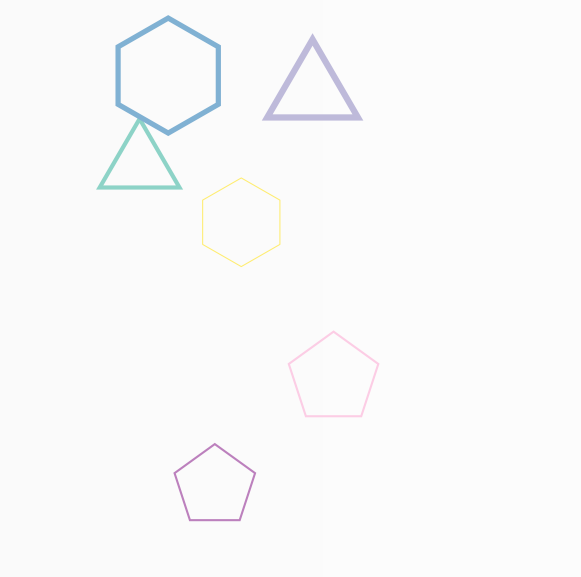[{"shape": "triangle", "thickness": 2, "radius": 0.4, "center": [0.24, 0.714]}, {"shape": "triangle", "thickness": 3, "radius": 0.45, "center": [0.538, 0.841]}, {"shape": "hexagon", "thickness": 2.5, "radius": 0.5, "center": [0.289, 0.868]}, {"shape": "pentagon", "thickness": 1, "radius": 0.4, "center": [0.574, 0.344]}, {"shape": "pentagon", "thickness": 1, "radius": 0.36, "center": [0.37, 0.157]}, {"shape": "hexagon", "thickness": 0.5, "radius": 0.38, "center": [0.415, 0.614]}]